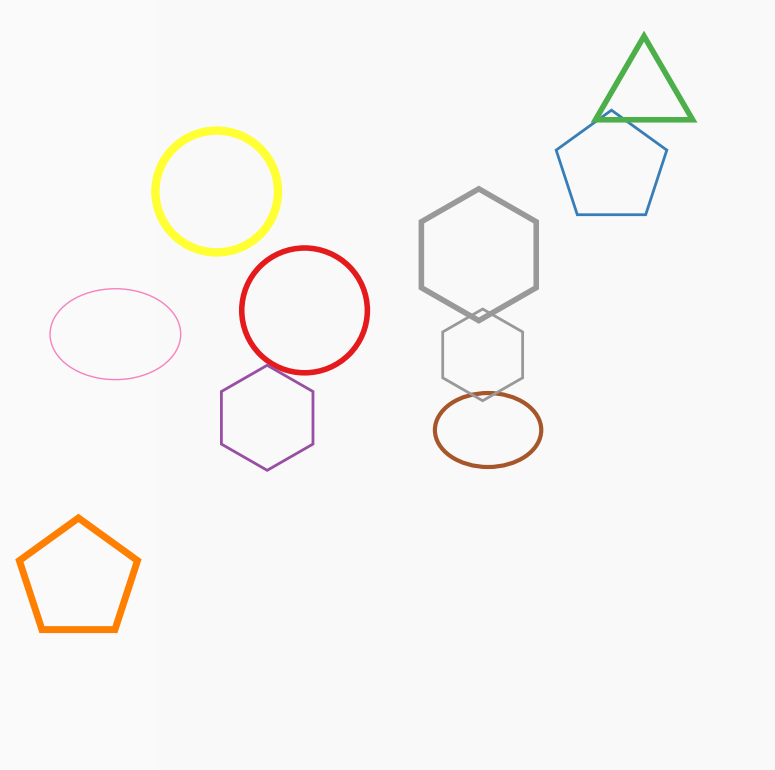[{"shape": "circle", "thickness": 2, "radius": 0.41, "center": [0.393, 0.597]}, {"shape": "pentagon", "thickness": 1, "radius": 0.38, "center": [0.789, 0.782]}, {"shape": "triangle", "thickness": 2, "radius": 0.36, "center": [0.831, 0.881]}, {"shape": "hexagon", "thickness": 1, "radius": 0.34, "center": [0.345, 0.457]}, {"shape": "pentagon", "thickness": 2.5, "radius": 0.4, "center": [0.101, 0.247]}, {"shape": "circle", "thickness": 3, "radius": 0.4, "center": [0.28, 0.751]}, {"shape": "oval", "thickness": 1.5, "radius": 0.34, "center": [0.63, 0.442]}, {"shape": "oval", "thickness": 0.5, "radius": 0.42, "center": [0.149, 0.566]}, {"shape": "hexagon", "thickness": 1, "radius": 0.3, "center": [0.623, 0.539]}, {"shape": "hexagon", "thickness": 2, "radius": 0.43, "center": [0.618, 0.669]}]